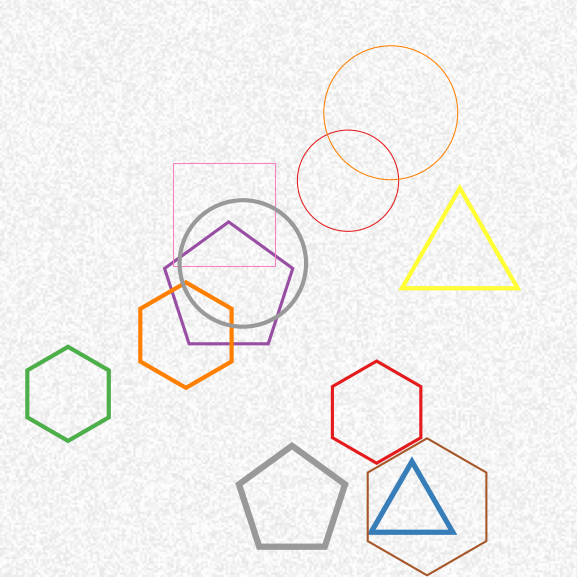[{"shape": "hexagon", "thickness": 1.5, "radius": 0.44, "center": [0.652, 0.285]}, {"shape": "circle", "thickness": 0.5, "radius": 0.44, "center": [0.603, 0.686]}, {"shape": "triangle", "thickness": 2.5, "radius": 0.41, "center": [0.713, 0.118]}, {"shape": "hexagon", "thickness": 2, "radius": 0.41, "center": [0.118, 0.317]}, {"shape": "pentagon", "thickness": 1.5, "radius": 0.58, "center": [0.396, 0.498]}, {"shape": "circle", "thickness": 0.5, "radius": 0.58, "center": [0.677, 0.804]}, {"shape": "hexagon", "thickness": 2, "radius": 0.46, "center": [0.322, 0.419]}, {"shape": "triangle", "thickness": 2, "radius": 0.58, "center": [0.796, 0.558]}, {"shape": "hexagon", "thickness": 1, "radius": 0.59, "center": [0.739, 0.122]}, {"shape": "square", "thickness": 0.5, "radius": 0.44, "center": [0.388, 0.627]}, {"shape": "circle", "thickness": 2, "radius": 0.55, "center": [0.42, 0.543]}, {"shape": "pentagon", "thickness": 3, "radius": 0.48, "center": [0.506, 0.131]}]